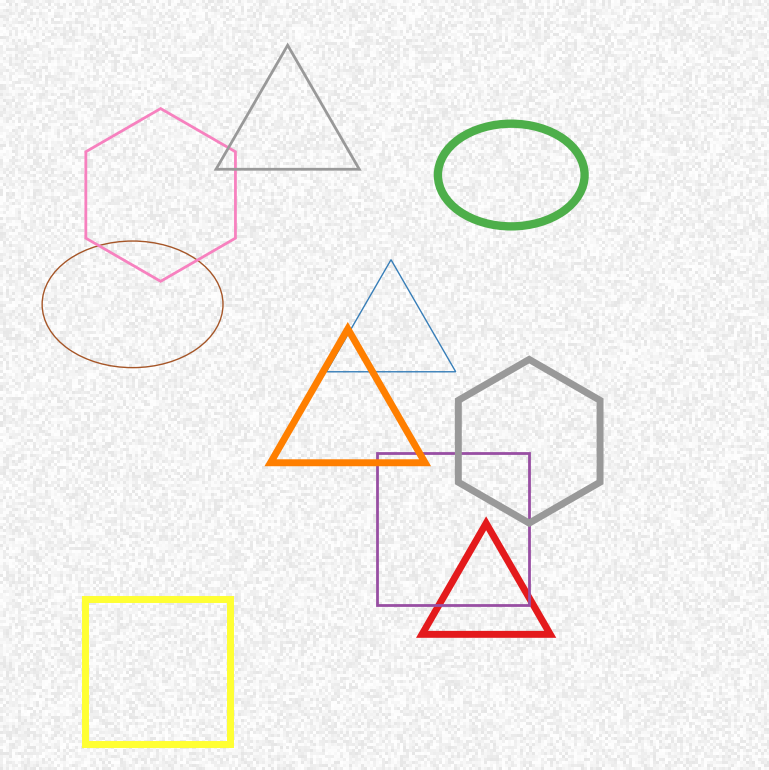[{"shape": "triangle", "thickness": 2.5, "radius": 0.48, "center": [0.631, 0.224]}, {"shape": "triangle", "thickness": 0.5, "radius": 0.49, "center": [0.508, 0.566]}, {"shape": "oval", "thickness": 3, "radius": 0.48, "center": [0.664, 0.773]}, {"shape": "square", "thickness": 1, "radius": 0.49, "center": [0.589, 0.313]}, {"shape": "triangle", "thickness": 2.5, "radius": 0.58, "center": [0.452, 0.457]}, {"shape": "square", "thickness": 2.5, "radius": 0.47, "center": [0.205, 0.127]}, {"shape": "oval", "thickness": 0.5, "radius": 0.59, "center": [0.172, 0.605]}, {"shape": "hexagon", "thickness": 1, "radius": 0.56, "center": [0.209, 0.747]}, {"shape": "hexagon", "thickness": 2.5, "radius": 0.53, "center": [0.687, 0.427]}, {"shape": "triangle", "thickness": 1, "radius": 0.54, "center": [0.374, 0.834]}]